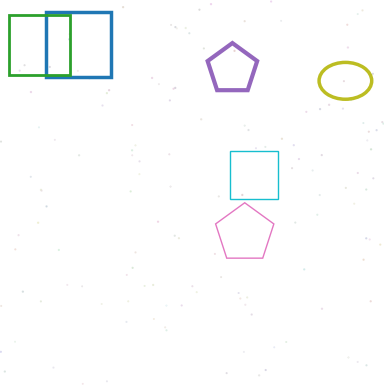[{"shape": "square", "thickness": 2.5, "radius": 0.42, "center": [0.205, 0.884]}, {"shape": "square", "thickness": 2, "radius": 0.39, "center": [0.102, 0.883]}, {"shape": "pentagon", "thickness": 3, "radius": 0.34, "center": [0.604, 0.82]}, {"shape": "pentagon", "thickness": 1, "radius": 0.4, "center": [0.636, 0.394]}, {"shape": "oval", "thickness": 2.5, "radius": 0.34, "center": [0.897, 0.79]}, {"shape": "square", "thickness": 1, "radius": 0.31, "center": [0.659, 0.546]}]